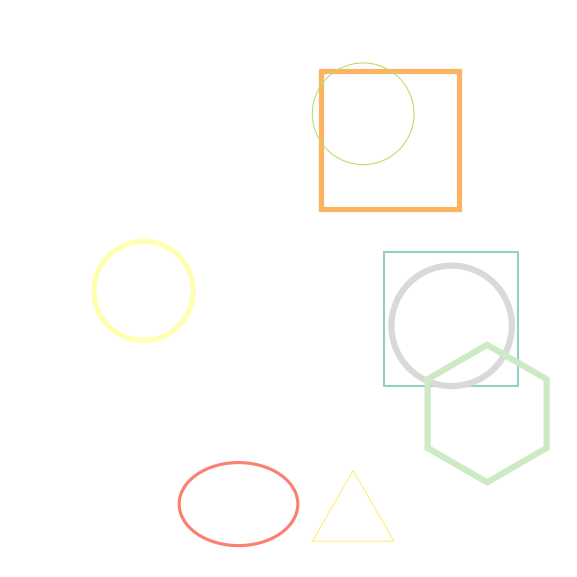[{"shape": "square", "thickness": 1, "radius": 0.58, "center": [0.781, 0.447]}, {"shape": "circle", "thickness": 2.5, "radius": 0.43, "center": [0.248, 0.495]}, {"shape": "oval", "thickness": 1.5, "radius": 0.51, "center": [0.413, 0.126]}, {"shape": "square", "thickness": 2.5, "radius": 0.6, "center": [0.675, 0.756]}, {"shape": "circle", "thickness": 0.5, "radius": 0.44, "center": [0.629, 0.802]}, {"shape": "circle", "thickness": 3, "radius": 0.52, "center": [0.782, 0.435]}, {"shape": "hexagon", "thickness": 3, "radius": 0.6, "center": [0.843, 0.283]}, {"shape": "triangle", "thickness": 0.5, "radius": 0.41, "center": [0.612, 0.103]}]